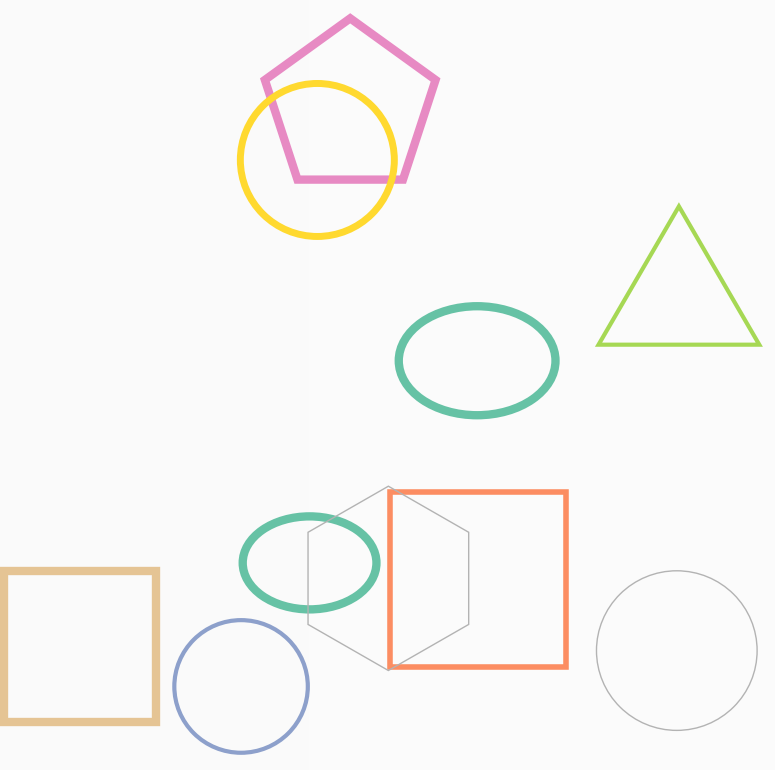[{"shape": "oval", "thickness": 3, "radius": 0.43, "center": [0.399, 0.269]}, {"shape": "oval", "thickness": 3, "radius": 0.51, "center": [0.616, 0.532]}, {"shape": "square", "thickness": 2, "radius": 0.57, "center": [0.617, 0.248]}, {"shape": "circle", "thickness": 1.5, "radius": 0.43, "center": [0.311, 0.109]}, {"shape": "pentagon", "thickness": 3, "radius": 0.58, "center": [0.452, 0.86]}, {"shape": "triangle", "thickness": 1.5, "radius": 0.6, "center": [0.876, 0.612]}, {"shape": "circle", "thickness": 2.5, "radius": 0.5, "center": [0.409, 0.792]}, {"shape": "square", "thickness": 3, "radius": 0.49, "center": [0.103, 0.161]}, {"shape": "hexagon", "thickness": 0.5, "radius": 0.6, "center": [0.501, 0.249]}, {"shape": "circle", "thickness": 0.5, "radius": 0.52, "center": [0.873, 0.155]}]